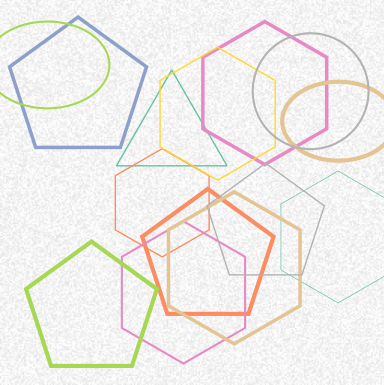[{"shape": "triangle", "thickness": 1, "radius": 0.83, "center": [0.446, 0.652]}, {"shape": "hexagon", "thickness": 0.5, "radius": 0.86, "center": [0.878, 0.384]}, {"shape": "pentagon", "thickness": 3, "radius": 0.9, "center": [0.54, 0.33]}, {"shape": "hexagon", "thickness": 1, "radius": 0.7, "center": [0.421, 0.473]}, {"shape": "pentagon", "thickness": 2.5, "radius": 0.94, "center": [0.203, 0.768]}, {"shape": "hexagon", "thickness": 2.5, "radius": 0.93, "center": [0.688, 0.758]}, {"shape": "hexagon", "thickness": 1.5, "radius": 0.92, "center": [0.477, 0.241]}, {"shape": "oval", "thickness": 1.5, "radius": 0.81, "center": [0.123, 0.831]}, {"shape": "pentagon", "thickness": 3, "radius": 0.89, "center": [0.238, 0.194]}, {"shape": "hexagon", "thickness": 1, "radius": 0.86, "center": [0.565, 0.705]}, {"shape": "oval", "thickness": 3, "radius": 0.73, "center": [0.88, 0.685]}, {"shape": "hexagon", "thickness": 2.5, "radius": 0.99, "center": [0.608, 0.304]}, {"shape": "circle", "thickness": 1.5, "radius": 0.75, "center": [0.807, 0.763]}, {"shape": "pentagon", "thickness": 1, "radius": 0.8, "center": [0.69, 0.416]}]